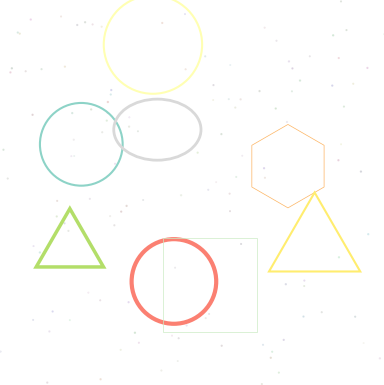[{"shape": "circle", "thickness": 1.5, "radius": 0.54, "center": [0.211, 0.625]}, {"shape": "circle", "thickness": 1.5, "radius": 0.64, "center": [0.397, 0.884]}, {"shape": "circle", "thickness": 3, "radius": 0.55, "center": [0.452, 0.269]}, {"shape": "hexagon", "thickness": 0.5, "radius": 0.54, "center": [0.748, 0.568]}, {"shape": "triangle", "thickness": 2.5, "radius": 0.5, "center": [0.181, 0.357]}, {"shape": "oval", "thickness": 2, "radius": 0.57, "center": [0.409, 0.663]}, {"shape": "square", "thickness": 0.5, "radius": 0.61, "center": [0.546, 0.26]}, {"shape": "triangle", "thickness": 1.5, "radius": 0.68, "center": [0.817, 0.363]}]